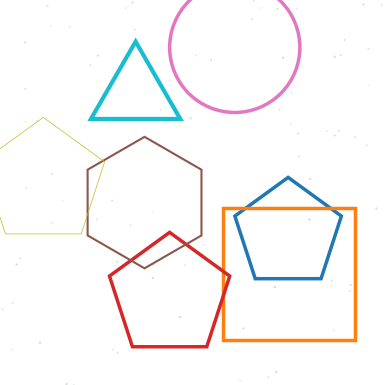[{"shape": "pentagon", "thickness": 2.5, "radius": 0.73, "center": [0.748, 0.394]}, {"shape": "square", "thickness": 2.5, "radius": 0.86, "center": [0.752, 0.288]}, {"shape": "pentagon", "thickness": 2.5, "radius": 0.82, "center": [0.441, 0.232]}, {"shape": "hexagon", "thickness": 1.5, "radius": 0.85, "center": [0.375, 0.474]}, {"shape": "circle", "thickness": 2.5, "radius": 0.85, "center": [0.61, 0.877]}, {"shape": "pentagon", "thickness": 0.5, "radius": 0.84, "center": [0.113, 0.528]}, {"shape": "triangle", "thickness": 3, "radius": 0.67, "center": [0.352, 0.758]}]